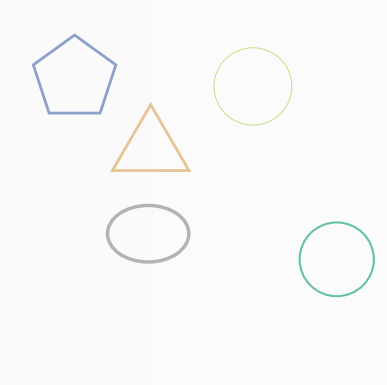[{"shape": "circle", "thickness": 1.5, "radius": 0.48, "center": [0.869, 0.326]}, {"shape": "pentagon", "thickness": 2, "radius": 0.56, "center": [0.192, 0.797]}, {"shape": "circle", "thickness": 0.5, "radius": 0.5, "center": [0.653, 0.775]}, {"shape": "triangle", "thickness": 2, "radius": 0.57, "center": [0.389, 0.614]}, {"shape": "oval", "thickness": 2.5, "radius": 0.52, "center": [0.382, 0.393]}]